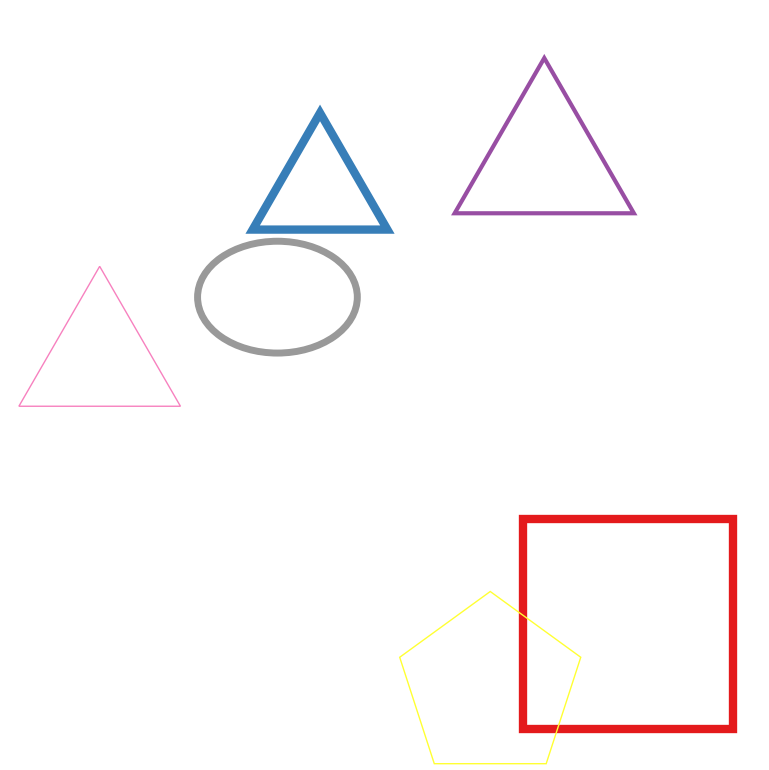[{"shape": "square", "thickness": 3, "radius": 0.68, "center": [0.816, 0.19]}, {"shape": "triangle", "thickness": 3, "radius": 0.51, "center": [0.416, 0.752]}, {"shape": "triangle", "thickness": 1.5, "radius": 0.67, "center": [0.707, 0.79]}, {"shape": "pentagon", "thickness": 0.5, "radius": 0.62, "center": [0.637, 0.108]}, {"shape": "triangle", "thickness": 0.5, "radius": 0.61, "center": [0.129, 0.533]}, {"shape": "oval", "thickness": 2.5, "radius": 0.52, "center": [0.36, 0.614]}]